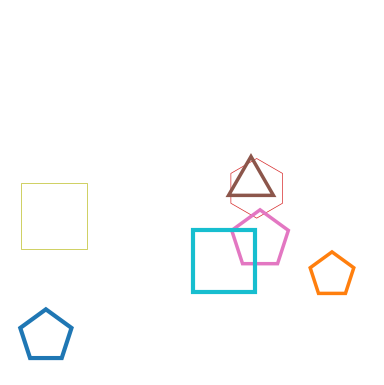[{"shape": "pentagon", "thickness": 3, "radius": 0.35, "center": [0.119, 0.127]}, {"shape": "pentagon", "thickness": 2.5, "radius": 0.3, "center": [0.862, 0.286]}, {"shape": "hexagon", "thickness": 0.5, "radius": 0.39, "center": [0.667, 0.511]}, {"shape": "triangle", "thickness": 2.5, "radius": 0.34, "center": [0.652, 0.526]}, {"shape": "pentagon", "thickness": 2.5, "radius": 0.39, "center": [0.675, 0.378]}, {"shape": "square", "thickness": 0.5, "radius": 0.43, "center": [0.14, 0.438]}, {"shape": "square", "thickness": 3, "radius": 0.4, "center": [0.582, 0.322]}]